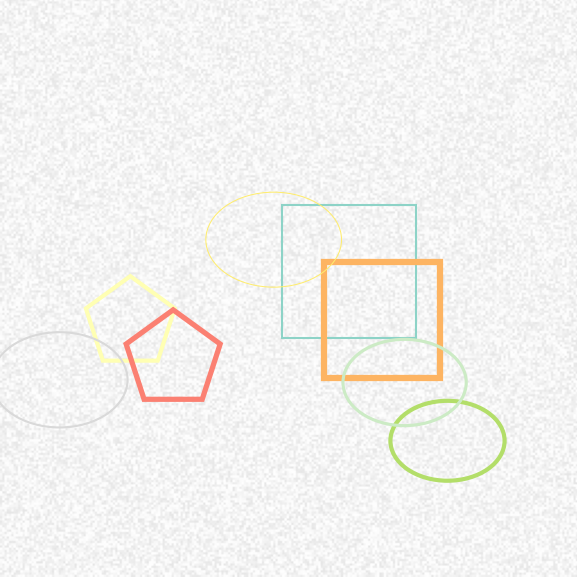[{"shape": "square", "thickness": 1, "radius": 0.58, "center": [0.605, 0.529]}, {"shape": "pentagon", "thickness": 2, "radius": 0.4, "center": [0.226, 0.44]}, {"shape": "pentagon", "thickness": 2.5, "radius": 0.43, "center": [0.3, 0.377]}, {"shape": "square", "thickness": 3, "radius": 0.5, "center": [0.662, 0.445]}, {"shape": "oval", "thickness": 2, "radius": 0.49, "center": [0.775, 0.236]}, {"shape": "oval", "thickness": 1, "radius": 0.59, "center": [0.103, 0.341]}, {"shape": "oval", "thickness": 1.5, "radius": 0.53, "center": [0.701, 0.337]}, {"shape": "oval", "thickness": 0.5, "radius": 0.59, "center": [0.474, 0.584]}]